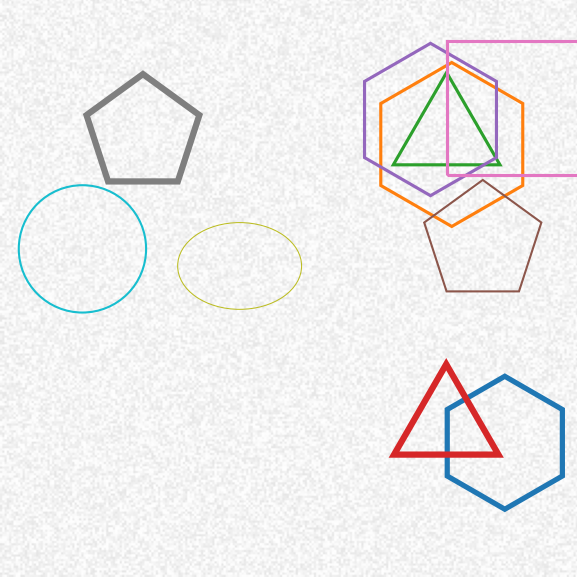[{"shape": "hexagon", "thickness": 2.5, "radius": 0.58, "center": [0.874, 0.232]}, {"shape": "hexagon", "thickness": 1.5, "radius": 0.71, "center": [0.782, 0.749]}, {"shape": "triangle", "thickness": 1.5, "radius": 0.53, "center": [0.773, 0.767]}, {"shape": "triangle", "thickness": 3, "radius": 0.52, "center": [0.773, 0.264]}, {"shape": "hexagon", "thickness": 1.5, "radius": 0.66, "center": [0.745, 0.792]}, {"shape": "pentagon", "thickness": 1, "radius": 0.53, "center": [0.836, 0.581]}, {"shape": "square", "thickness": 1.5, "radius": 0.58, "center": [0.891, 0.813]}, {"shape": "pentagon", "thickness": 3, "radius": 0.51, "center": [0.248, 0.768]}, {"shape": "oval", "thickness": 0.5, "radius": 0.54, "center": [0.415, 0.539]}, {"shape": "circle", "thickness": 1, "radius": 0.55, "center": [0.143, 0.568]}]